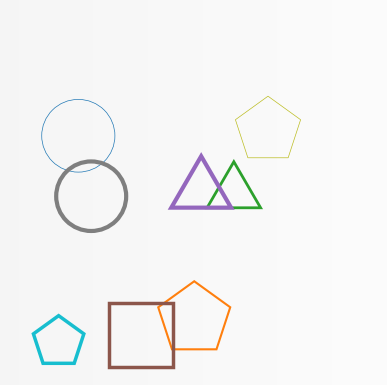[{"shape": "circle", "thickness": 0.5, "radius": 0.47, "center": [0.202, 0.647]}, {"shape": "pentagon", "thickness": 1.5, "radius": 0.49, "center": [0.501, 0.172]}, {"shape": "triangle", "thickness": 2, "radius": 0.4, "center": [0.603, 0.5]}, {"shape": "triangle", "thickness": 3, "radius": 0.45, "center": [0.519, 0.505]}, {"shape": "square", "thickness": 2.5, "radius": 0.41, "center": [0.363, 0.131]}, {"shape": "circle", "thickness": 3, "radius": 0.45, "center": [0.235, 0.49]}, {"shape": "pentagon", "thickness": 0.5, "radius": 0.44, "center": [0.692, 0.662]}, {"shape": "pentagon", "thickness": 2.5, "radius": 0.34, "center": [0.151, 0.112]}]